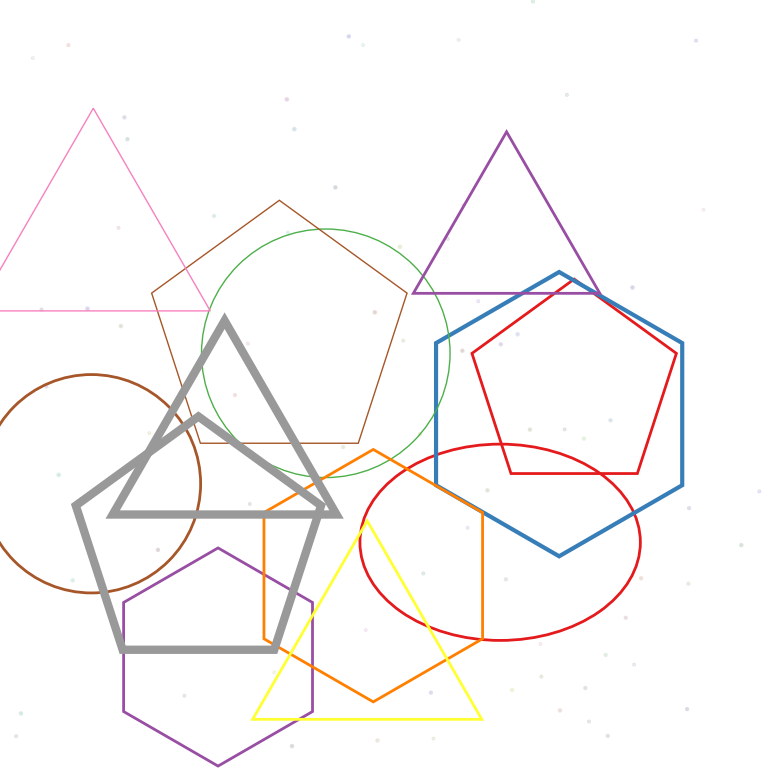[{"shape": "oval", "thickness": 1, "radius": 0.91, "center": [0.65, 0.296]}, {"shape": "pentagon", "thickness": 1, "radius": 0.7, "center": [0.746, 0.498]}, {"shape": "hexagon", "thickness": 1.5, "radius": 0.92, "center": [0.726, 0.462]}, {"shape": "circle", "thickness": 0.5, "radius": 0.81, "center": [0.423, 0.541]}, {"shape": "hexagon", "thickness": 1, "radius": 0.71, "center": [0.283, 0.147]}, {"shape": "triangle", "thickness": 1, "radius": 0.7, "center": [0.658, 0.689]}, {"shape": "hexagon", "thickness": 1, "radius": 0.82, "center": [0.485, 0.252]}, {"shape": "triangle", "thickness": 1, "radius": 0.86, "center": [0.477, 0.152]}, {"shape": "circle", "thickness": 1, "radius": 0.71, "center": [0.119, 0.372]}, {"shape": "pentagon", "thickness": 0.5, "radius": 0.87, "center": [0.363, 0.565]}, {"shape": "triangle", "thickness": 0.5, "radius": 0.88, "center": [0.121, 0.684]}, {"shape": "pentagon", "thickness": 3, "radius": 0.84, "center": [0.258, 0.292]}, {"shape": "triangle", "thickness": 3, "radius": 0.84, "center": [0.292, 0.416]}]